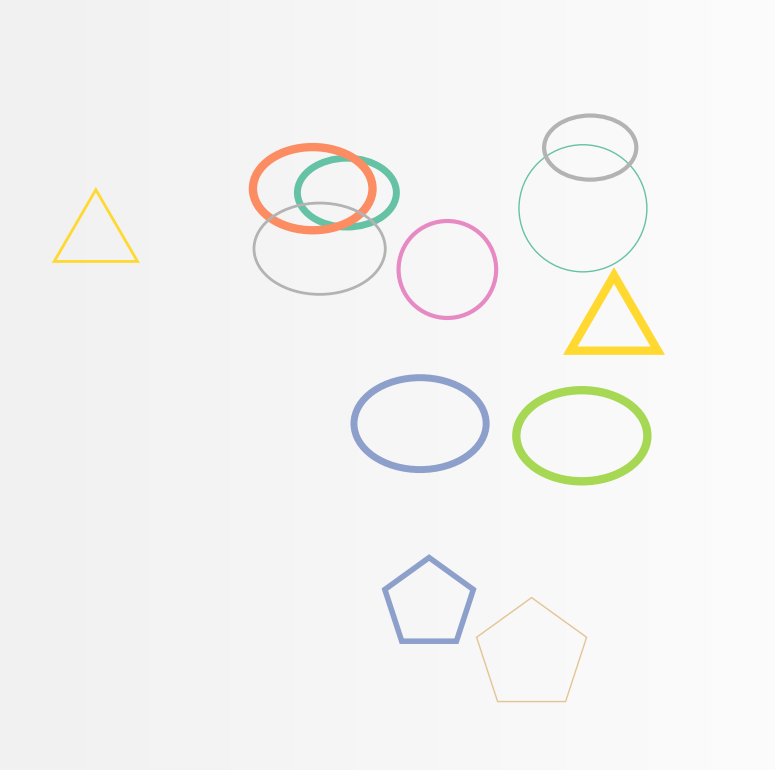[{"shape": "oval", "thickness": 2.5, "radius": 0.32, "center": [0.448, 0.75]}, {"shape": "circle", "thickness": 0.5, "radius": 0.41, "center": [0.752, 0.729]}, {"shape": "oval", "thickness": 3, "radius": 0.39, "center": [0.404, 0.755]}, {"shape": "oval", "thickness": 2.5, "radius": 0.43, "center": [0.542, 0.45]}, {"shape": "pentagon", "thickness": 2, "radius": 0.3, "center": [0.554, 0.216]}, {"shape": "circle", "thickness": 1.5, "radius": 0.31, "center": [0.577, 0.65]}, {"shape": "oval", "thickness": 3, "radius": 0.42, "center": [0.751, 0.434]}, {"shape": "triangle", "thickness": 3, "radius": 0.33, "center": [0.792, 0.577]}, {"shape": "triangle", "thickness": 1, "radius": 0.31, "center": [0.124, 0.692]}, {"shape": "pentagon", "thickness": 0.5, "radius": 0.37, "center": [0.686, 0.149]}, {"shape": "oval", "thickness": 1, "radius": 0.42, "center": [0.412, 0.677]}, {"shape": "oval", "thickness": 1.5, "radius": 0.3, "center": [0.762, 0.808]}]